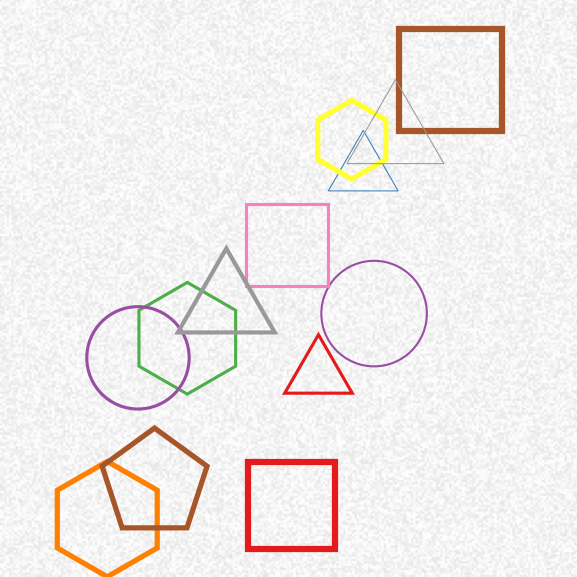[{"shape": "square", "thickness": 3, "radius": 0.38, "center": [0.505, 0.124]}, {"shape": "triangle", "thickness": 1.5, "radius": 0.34, "center": [0.551, 0.352]}, {"shape": "triangle", "thickness": 0.5, "radius": 0.35, "center": [0.629, 0.703]}, {"shape": "hexagon", "thickness": 1.5, "radius": 0.48, "center": [0.324, 0.413]}, {"shape": "circle", "thickness": 1, "radius": 0.46, "center": [0.648, 0.456]}, {"shape": "circle", "thickness": 1.5, "radius": 0.44, "center": [0.239, 0.38]}, {"shape": "hexagon", "thickness": 2.5, "radius": 0.5, "center": [0.186, 0.1]}, {"shape": "hexagon", "thickness": 2.5, "radius": 0.34, "center": [0.609, 0.757]}, {"shape": "square", "thickness": 3, "radius": 0.45, "center": [0.781, 0.861]}, {"shape": "pentagon", "thickness": 2.5, "radius": 0.48, "center": [0.268, 0.162]}, {"shape": "square", "thickness": 1.5, "radius": 0.35, "center": [0.498, 0.575]}, {"shape": "triangle", "thickness": 0.5, "radius": 0.49, "center": [0.685, 0.764]}, {"shape": "triangle", "thickness": 2, "radius": 0.48, "center": [0.392, 0.472]}]